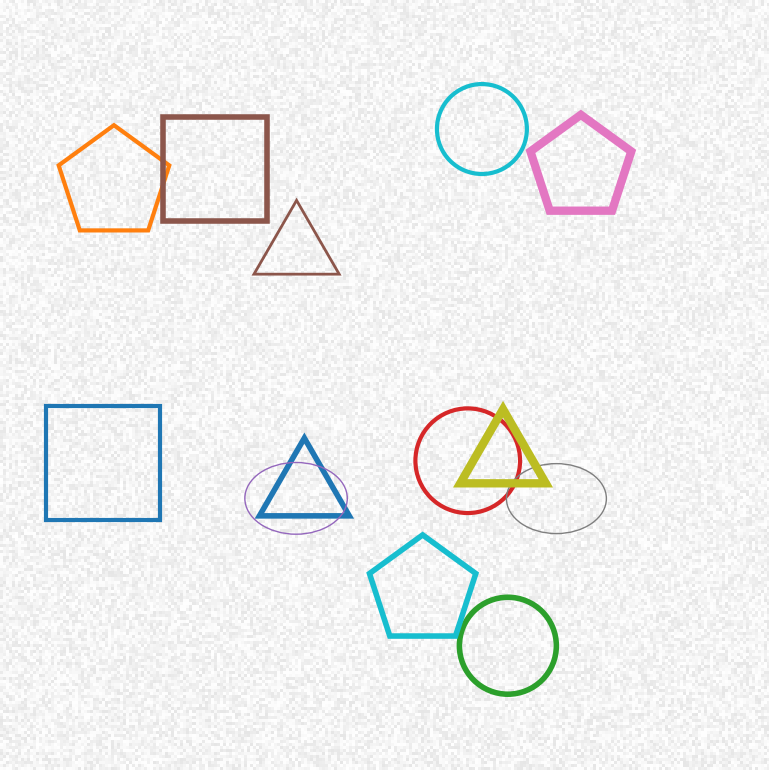[{"shape": "square", "thickness": 1.5, "radius": 0.37, "center": [0.134, 0.399]}, {"shape": "triangle", "thickness": 2, "radius": 0.34, "center": [0.395, 0.364]}, {"shape": "pentagon", "thickness": 1.5, "radius": 0.38, "center": [0.148, 0.762]}, {"shape": "circle", "thickness": 2, "radius": 0.31, "center": [0.66, 0.161]}, {"shape": "circle", "thickness": 1.5, "radius": 0.34, "center": [0.607, 0.402]}, {"shape": "oval", "thickness": 0.5, "radius": 0.33, "center": [0.385, 0.353]}, {"shape": "triangle", "thickness": 1, "radius": 0.32, "center": [0.385, 0.676]}, {"shape": "square", "thickness": 2, "radius": 0.34, "center": [0.279, 0.781]}, {"shape": "pentagon", "thickness": 3, "radius": 0.34, "center": [0.754, 0.782]}, {"shape": "oval", "thickness": 0.5, "radius": 0.32, "center": [0.723, 0.352]}, {"shape": "triangle", "thickness": 3, "radius": 0.32, "center": [0.653, 0.404]}, {"shape": "circle", "thickness": 1.5, "radius": 0.29, "center": [0.626, 0.832]}, {"shape": "pentagon", "thickness": 2, "radius": 0.36, "center": [0.549, 0.233]}]